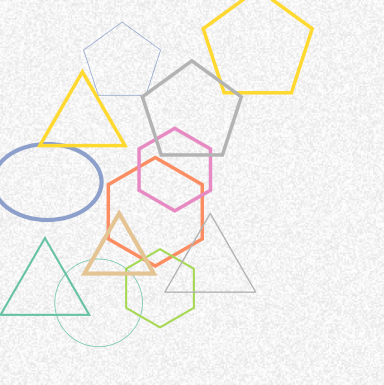[{"shape": "triangle", "thickness": 1.5, "radius": 0.67, "center": [0.117, 0.249]}, {"shape": "circle", "thickness": 0.5, "radius": 0.57, "center": [0.256, 0.213]}, {"shape": "hexagon", "thickness": 2.5, "radius": 0.7, "center": [0.403, 0.45]}, {"shape": "pentagon", "thickness": 0.5, "radius": 0.53, "center": [0.317, 0.838]}, {"shape": "oval", "thickness": 3, "radius": 0.7, "center": [0.123, 0.527]}, {"shape": "hexagon", "thickness": 2.5, "radius": 0.54, "center": [0.454, 0.559]}, {"shape": "hexagon", "thickness": 1.5, "radius": 0.51, "center": [0.416, 0.251]}, {"shape": "triangle", "thickness": 2.5, "radius": 0.64, "center": [0.214, 0.686]}, {"shape": "pentagon", "thickness": 2.5, "radius": 0.74, "center": [0.669, 0.879]}, {"shape": "triangle", "thickness": 3, "radius": 0.52, "center": [0.309, 0.342]}, {"shape": "pentagon", "thickness": 2.5, "radius": 0.68, "center": [0.498, 0.707]}, {"shape": "triangle", "thickness": 1, "radius": 0.68, "center": [0.546, 0.309]}]